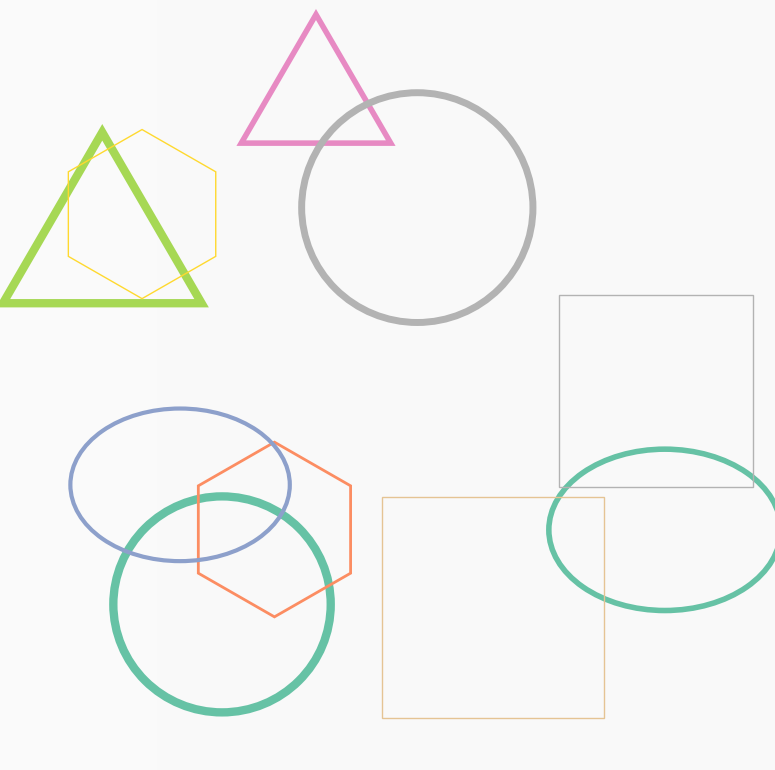[{"shape": "circle", "thickness": 3, "radius": 0.7, "center": [0.286, 0.215]}, {"shape": "oval", "thickness": 2, "radius": 0.75, "center": [0.858, 0.312]}, {"shape": "hexagon", "thickness": 1, "radius": 0.57, "center": [0.354, 0.312]}, {"shape": "oval", "thickness": 1.5, "radius": 0.71, "center": [0.232, 0.37]}, {"shape": "triangle", "thickness": 2, "radius": 0.56, "center": [0.408, 0.87]}, {"shape": "triangle", "thickness": 3, "radius": 0.74, "center": [0.132, 0.68]}, {"shape": "hexagon", "thickness": 0.5, "radius": 0.55, "center": [0.183, 0.722]}, {"shape": "square", "thickness": 0.5, "radius": 0.72, "center": [0.636, 0.211]}, {"shape": "square", "thickness": 0.5, "radius": 0.62, "center": [0.846, 0.493]}, {"shape": "circle", "thickness": 2.5, "radius": 0.75, "center": [0.538, 0.73]}]